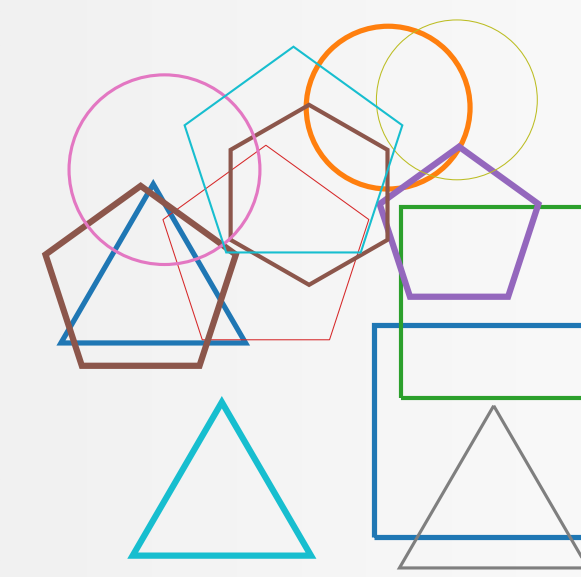[{"shape": "triangle", "thickness": 2.5, "radius": 0.92, "center": [0.264, 0.497]}, {"shape": "square", "thickness": 2.5, "radius": 0.92, "center": [0.826, 0.253]}, {"shape": "circle", "thickness": 2.5, "radius": 0.7, "center": [0.668, 0.813]}, {"shape": "square", "thickness": 2, "radius": 0.83, "center": [0.855, 0.476]}, {"shape": "pentagon", "thickness": 0.5, "radius": 0.93, "center": [0.457, 0.561]}, {"shape": "pentagon", "thickness": 3, "radius": 0.72, "center": [0.79, 0.601]}, {"shape": "pentagon", "thickness": 3, "radius": 0.86, "center": [0.242, 0.505]}, {"shape": "hexagon", "thickness": 2, "radius": 0.78, "center": [0.532, 0.662]}, {"shape": "circle", "thickness": 1.5, "radius": 0.82, "center": [0.283, 0.705]}, {"shape": "triangle", "thickness": 1.5, "radius": 0.94, "center": [0.849, 0.109]}, {"shape": "circle", "thickness": 0.5, "radius": 0.69, "center": [0.786, 0.826]}, {"shape": "triangle", "thickness": 3, "radius": 0.89, "center": [0.382, 0.126]}, {"shape": "pentagon", "thickness": 1, "radius": 0.98, "center": [0.505, 0.721]}]